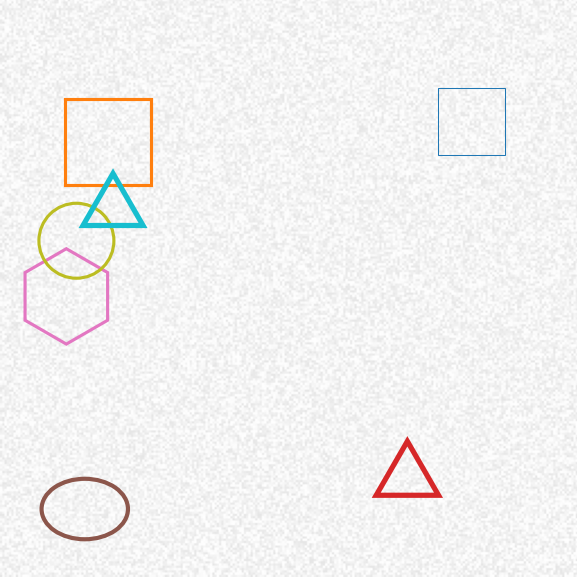[{"shape": "square", "thickness": 0.5, "radius": 0.29, "center": [0.816, 0.789]}, {"shape": "square", "thickness": 1.5, "radius": 0.37, "center": [0.187, 0.753]}, {"shape": "triangle", "thickness": 2.5, "radius": 0.31, "center": [0.705, 0.173]}, {"shape": "oval", "thickness": 2, "radius": 0.37, "center": [0.147, 0.118]}, {"shape": "hexagon", "thickness": 1.5, "radius": 0.41, "center": [0.115, 0.486]}, {"shape": "circle", "thickness": 1.5, "radius": 0.32, "center": [0.132, 0.582]}, {"shape": "triangle", "thickness": 2.5, "radius": 0.3, "center": [0.196, 0.639]}]